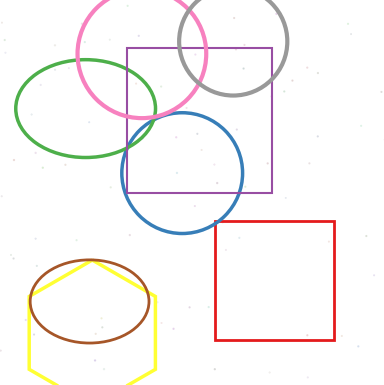[{"shape": "square", "thickness": 2, "radius": 0.77, "center": [0.713, 0.271]}, {"shape": "circle", "thickness": 2.5, "radius": 0.78, "center": [0.473, 0.55]}, {"shape": "oval", "thickness": 2.5, "radius": 0.91, "center": [0.222, 0.718]}, {"shape": "square", "thickness": 1.5, "radius": 0.94, "center": [0.518, 0.688]}, {"shape": "hexagon", "thickness": 2.5, "radius": 0.95, "center": [0.24, 0.135]}, {"shape": "oval", "thickness": 2, "radius": 0.77, "center": [0.233, 0.217]}, {"shape": "circle", "thickness": 3, "radius": 0.84, "center": [0.369, 0.86]}, {"shape": "circle", "thickness": 3, "radius": 0.7, "center": [0.606, 0.892]}]